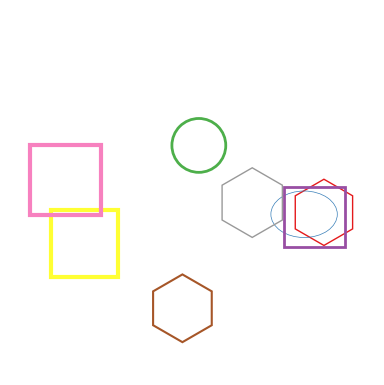[{"shape": "hexagon", "thickness": 1, "radius": 0.43, "center": [0.841, 0.448]}, {"shape": "oval", "thickness": 0.5, "radius": 0.43, "center": [0.79, 0.443]}, {"shape": "circle", "thickness": 2, "radius": 0.35, "center": [0.516, 0.622]}, {"shape": "square", "thickness": 2, "radius": 0.4, "center": [0.816, 0.436]}, {"shape": "square", "thickness": 3, "radius": 0.44, "center": [0.219, 0.367]}, {"shape": "hexagon", "thickness": 1.5, "radius": 0.44, "center": [0.474, 0.199]}, {"shape": "square", "thickness": 3, "radius": 0.46, "center": [0.17, 0.533]}, {"shape": "hexagon", "thickness": 1, "radius": 0.45, "center": [0.655, 0.474]}]